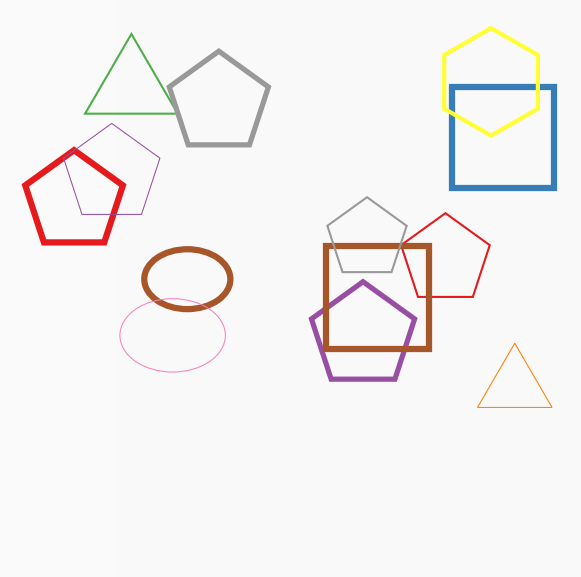[{"shape": "pentagon", "thickness": 1, "radius": 0.4, "center": [0.766, 0.55]}, {"shape": "pentagon", "thickness": 3, "radius": 0.44, "center": [0.127, 0.651]}, {"shape": "square", "thickness": 3, "radius": 0.44, "center": [0.865, 0.76]}, {"shape": "triangle", "thickness": 1, "radius": 0.46, "center": [0.226, 0.848]}, {"shape": "pentagon", "thickness": 2.5, "radius": 0.47, "center": [0.625, 0.418]}, {"shape": "pentagon", "thickness": 0.5, "radius": 0.44, "center": [0.192, 0.698]}, {"shape": "triangle", "thickness": 0.5, "radius": 0.37, "center": [0.886, 0.331]}, {"shape": "hexagon", "thickness": 2, "radius": 0.47, "center": [0.845, 0.857]}, {"shape": "square", "thickness": 3, "radius": 0.44, "center": [0.65, 0.484]}, {"shape": "oval", "thickness": 3, "radius": 0.37, "center": [0.322, 0.516]}, {"shape": "oval", "thickness": 0.5, "radius": 0.45, "center": [0.297, 0.418]}, {"shape": "pentagon", "thickness": 1, "radius": 0.36, "center": [0.631, 0.586]}, {"shape": "pentagon", "thickness": 2.5, "radius": 0.45, "center": [0.377, 0.821]}]